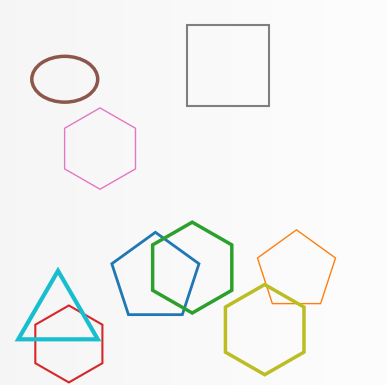[{"shape": "pentagon", "thickness": 2, "radius": 0.59, "center": [0.401, 0.278]}, {"shape": "pentagon", "thickness": 1, "radius": 0.53, "center": [0.765, 0.297]}, {"shape": "hexagon", "thickness": 2.5, "radius": 0.59, "center": [0.496, 0.305]}, {"shape": "hexagon", "thickness": 1.5, "radius": 0.5, "center": [0.178, 0.107]}, {"shape": "oval", "thickness": 2.5, "radius": 0.43, "center": [0.167, 0.794]}, {"shape": "hexagon", "thickness": 1, "radius": 0.53, "center": [0.258, 0.614]}, {"shape": "square", "thickness": 1.5, "radius": 0.53, "center": [0.589, 0.83]}, {"shape": "hexagon", "thickness": 2.5, "radius": 0.59, "center": [0.683, 0.144]}, {"shape": "triangle", "thickness": 3, "radius": 0.59, "center": [0.15, 0.178]}]